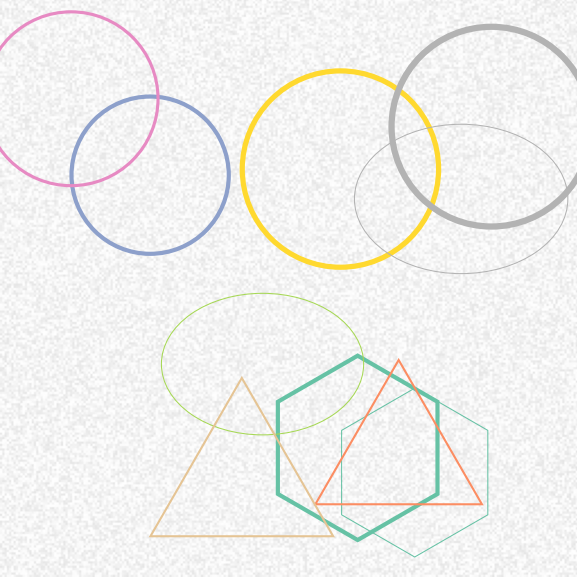[{"shape": "hexagon", "thickness": 2, "radius": 0.8, "center": [0.619, 0.224]}, {"shape": "hexagon", "thickness": 0.5, "radius": 0.73, "center": [0.718, 0.181]}, {"shape": "triangle", "thickness": 1, "radius": 0.83, "center": [0.69, 0.209]}, {"shape": "circle", "thickness": 2, "radius": 0.68, "center": [0.26, 0.696]}, {"shape": "circle", "thickness": 1.5, "radius": 0.75, "center": [0.123, 0.828]}, {"shape": "oval", "thickness": 0.5, "radius": 0.88, "center": [0.455, 0.369]}, {"shape": "circle", "thickness": 2.5, "radius": 0.85, "center": [0.589, 0.706]}, {"shape": "triangle", "thickness": 1, "radius": 0.91, "center": [0.419, 0.162]}, {"shape": "oval", "thickness": 0.5, "radius": 0.92, "center": [0.799, 0.655]}, {"shape": "circle", "thickness": 3, "radius": 0.86, "center": [0.851, 0.78]}]